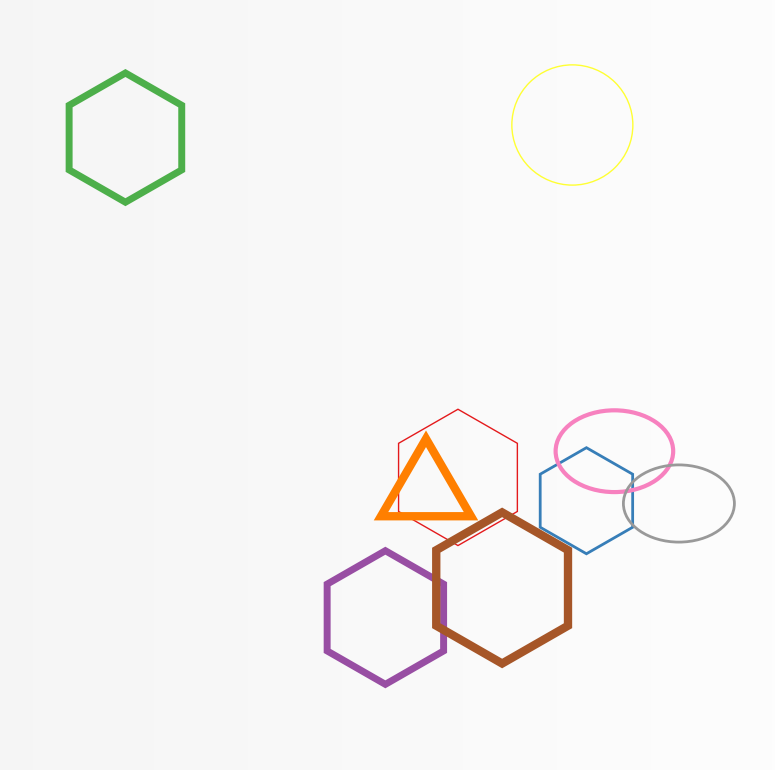[{"shape": "hexagon", "thickness": 0.5, "radius": 0.44, "center": [0.591, 0.38]}, {"shape": "hexagon", "thickness": 1, "radius": 0.34, "center": [0.757, 0.35]}, {"shape": "hexagon", "thickness": 2.5, "radius": 0.42, "center": [0.162, 0.821]}, {"shape": "hexagon", "thickness": 2.5, "radius": 0.43, "center": [0.497, 0.198]}, {"shape": "triangle", "thickness": 3, "radius": 0.34, "center": [0.55, 0.363]}, {"shape": "circle", "thickness": 0.5, "radius": 0.39, "center": [0.739, 0.838]}, {"shape": "hexagon", "thickness": 3, "radius": 0.49, "center": [0.648, 0.236]}, {"shape": "oval", "thickness": 1.5, "radius": 0.38, "center": [0.793, 0.414]}, {"shape": "oval", "thickness": 1, "radius": 0.36, "center": [0.876, 0.346]}]